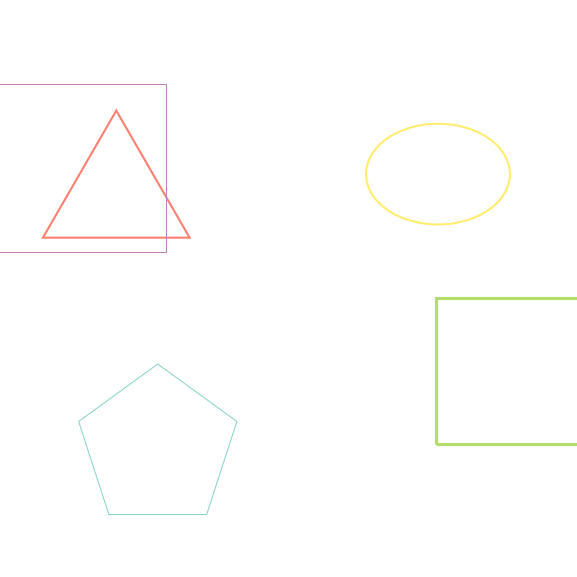[{"shape": "pentagon", "thickness": 0.5, "radius": 0.72, "center": [0.273, 0.225]}, {"shape": "triangle", "thickness": 1, "radius": 0.73, "center": [0.201, 0.661]}, {"shape": "square", "thickness": 1.5, "radius": 0.63, "center": [0.881, 0.356]}, {"shape": "square", "thickness": 0.5, "radius": 0.73, "center": [0.142, 0.709]}, {"shape": "oval", "thickness": 1, "radius": 0.62, "center": [0.758, 0.698]}]